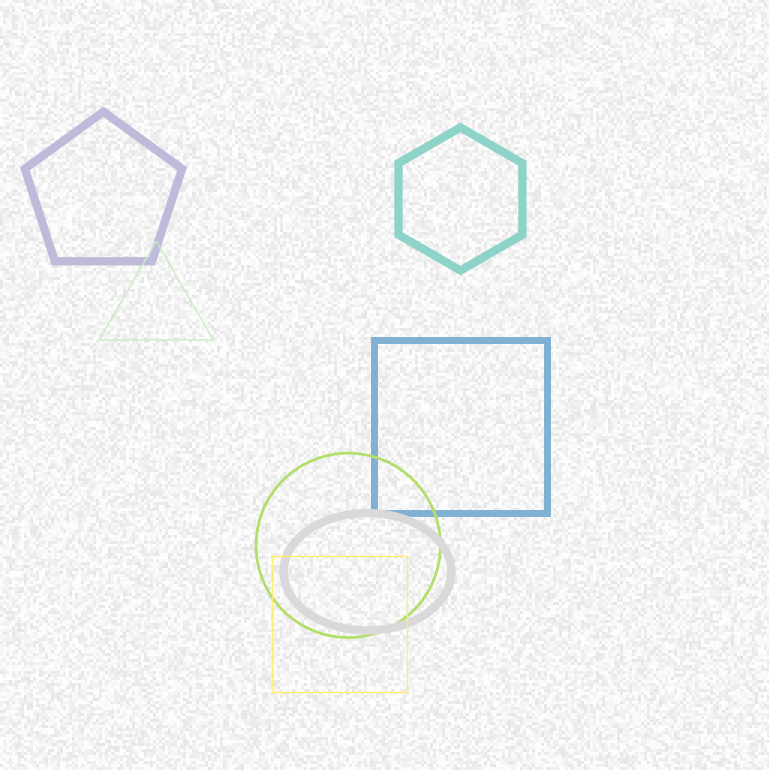[{"shape": "hexagon", "thickness": 3, "radius": 0.46, "center": [0.598, 0.742]}, {"shape": "pentagon", "thickness": 3, "radius": 0.54, "center": [0.134, 0.748]}, {"shape": "square", "thickness": 2.5, "radius": 0.56, "center": [0.598, 0.446]}, {"shape": "circle", "thickness": 1, "radius": 0.6, "center": [0.452, 0.292]}, {"shape": "oval", "thickness": 3, "radius": 0.54, "center": [0.477, 0.257]}, {"shape": "triangle", "thickness": 0.5, "radius": 0.43, "center": [0.203, 0.601]}, {"shape": "square", "thickness": 0.5, "radius": 0.44, "center": [0.441, 0.19]}]